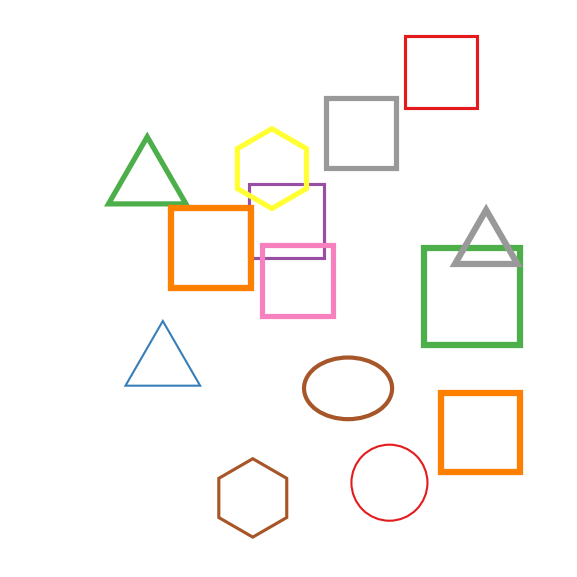[{"shape": "square", "thickness": 1.5, "radius": 0.31, "center": [0.763, 0.875]}, {"shape": "circle", "thickness": 1, "radius": 0.33, "center": [0.674, 0.163]}, {"shape": "triangle", "thickness": 1, "radius": 0.37, "center": [0.282, 0.369]}, {"shape": "triangle", "thickness": 2.5, "radius": 0.39, "center": [0.255, 0.685]}, {"shape": "square", "thickness": 3, "radius": 0.42, "center": [0.817, 0.486]}, {"shape": "square", "thickness": 1.5, "radius": 0.32, "center": [0.496, 0.617]}, {"shape": "square", "thickness": 3, "radius": 0.34, "center": [0.365, 0.57]}, {"shape": "square", "thickness": 3, "radius": 0.34, "center": [0.832, 0.25]}, {"shape": "hexagon", "thickness": 2.5, "radius": 0.35, "center": [0.471, 0.707]}, {"shape": "oval", "thickness": 2, "radius": 0.38, "center": [0.603, 0.327]}, {"shape": "hexagon", "thickness": 1.5, "radius": 0.34, "center": [0.438, 0.137]}, {"shape": "square", "thickness": 2.5, "radius": 0.31, "center": [0.516, 0.514]}, {"shape": "triangle", "thickness": 3, "radius": 0.31, "center": [0.842, 0.573]}, {"shape": "square", "thickness": 2.5, "radius": 0.31, "center": [0.625, 0.769]}]